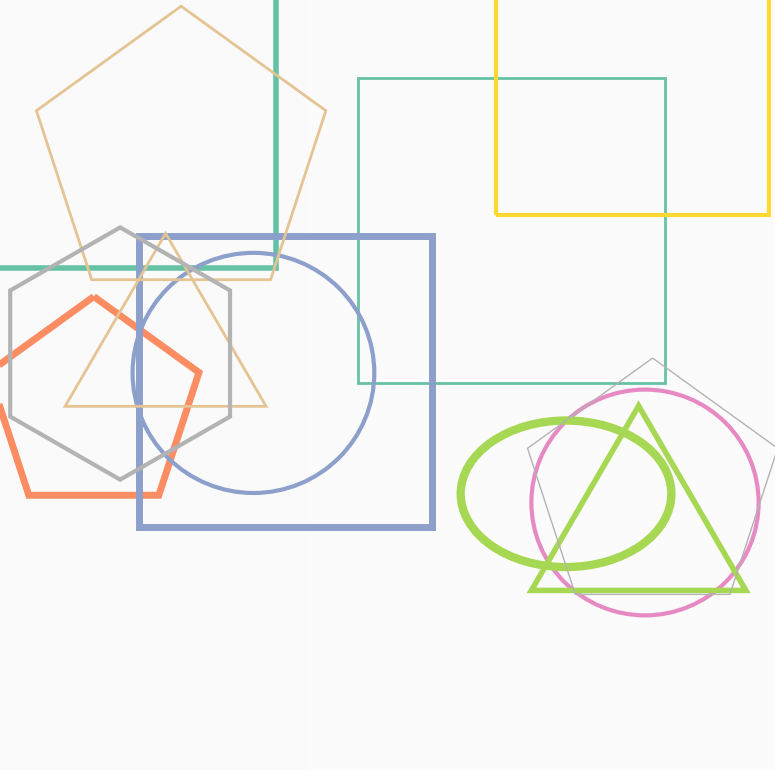[{"shape": "square", "thickness": 1, "radius": 0.99, "center": [0.66, 0.701]}, {"shape": "square", "thickness": 2, "radius": 0.93, "center": [0.17, 0.837]}, {"shape": "pentagon", "thickness": 2.5, "radius": 0.71, "center": [0.121, 0.472]}, {"shape": "circle", "thickness": 1.5, "radius": 0.78, "center": [0.327, 0.516]}, {"shape": "square", "thickness": 2.5, "radius": 0.94, "center": [0.368, 0.504]}, {"shape": "circle", "thickness": 1.5, "radius": 0.73, "center": [0.832, 0.347]}, {"shape": "oval", "thickness": 3, "radius": 0.68, "center": [0.73, 0.359]}, {"shape": "triangle", "thickness": 2, "radius": 0.8, "center": [0.824, 0.313]}, {"shape": "square", "thickness": 1.5, "radius": 0.88, "center": [0.816, 0.897]}, {"shape": "triangle", "thickness": 1, "radius": 0.75, "center": [0.214, 0.547]}, {"shape": "pentagon", "thickness": 1, "radius": 0.98, "center": [0.234, 0.796]}, {"shape": "pentagon", "thickness": 0.5, "radius": 0.85, "center": [0.842, 0.365]}, {"shape": "hexagon", "thickness": 1.5, "radius": 0.82, "center": [0.155, 0.541]}]